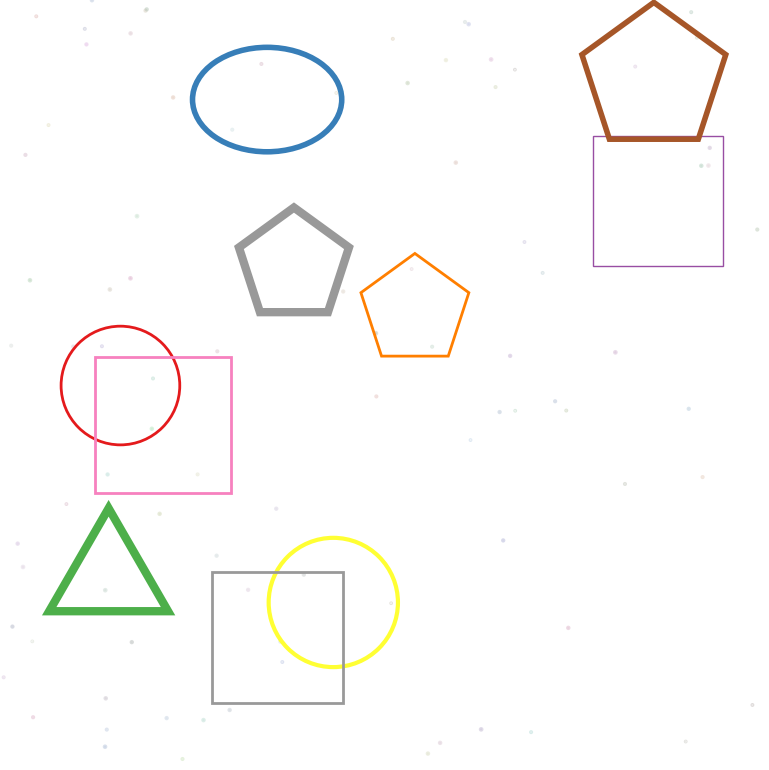[{"shape": "circle", "thickness": 1, "radius": 0.39, "center": [0.156, 0.499]}, {"shape": "oval", "thickness": 2, "radius": 0.48, "center": [0.347, 0.871]}, {"shape": "triangle", "thickness": 3, "radius": 0.45, "center": [0.141, 0.251]}, {"shape": "square", "thickness": 0.5, "radius": 0.42, "center": [0.855, 0.739]}, {"shape": "pentagon", "thickness": 1, "radius": 0.37, "center": [0.539, 0.597]}, {"shape": "circle", "thickness": 1.5, "radius": 0.42, "center": [0.433, 0.218]}, {"shape": "pentagon", "thickness": 2, "radius": 0.49, "center": [0.849, 0.899]}, {"shape": "square", "thickness": 1, "radius": 0.44, "center": [0.212, 0.448]}, {"shape": "pentagon", "thickness": 3, "radius": 0.38, "center": [0.382, 0.655]}, {"shape": "square", "thickness": 1, "radius": 0.43, "center": [0.361, 0.172]}]